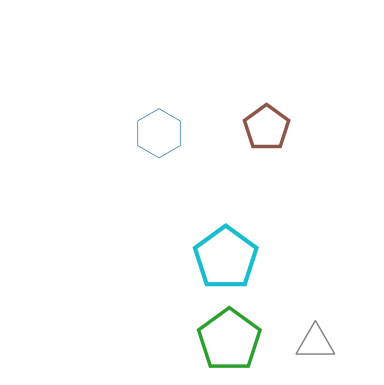[{"shape": "hexagon", "thickness": 0.5, "radius": 0.32, "center": [0.413, 0.654]}, {"shape": "pentagon", "thickness": 2.5, "radius": 0.42, "center": [0.596, 0.117]}, {"shape": "pentagon", "thickness": 2.5, "radius": 0.3, "center": [0.692, 0.668]}, {"shape": "triangle", "thickness": 1, "radius": 0.29, "center": [0.819, 0.109]}, {"shape": "pentagon", "thickness": 3, "radius": 0.42, "center": [0.586, 0.33]}]